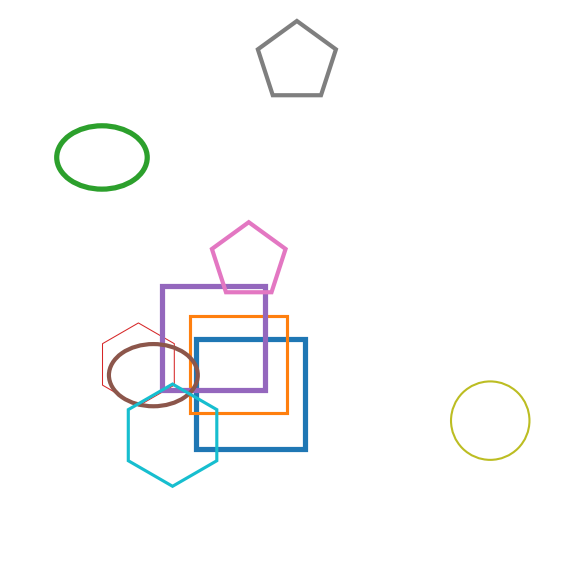[{"shape": "square", "thickness": 2.5, "radius": 0.47, "center": [0.434, 0.317]}, {"shape": "square", "thickness": 1.5, "radius": 0.42, "center": [0.413, 0.368]}, {"shape": "oval", "thickness": 2.5, "radius": 0.39, "center": [0.177, 0.726]}, {"shape": "hexagon", "thickness": 0.5, "radius": 0.36, "center": [0.24, 0.368]}, {"shape": "square", "thickness": 2.5, "radius": 0.45, "center": [0.37, 0.414]}, {"shape": "oval", "thickness": 2, "radius": 0.38, "center": [0.266, 0.35]}, {"shape": "pentagon", "thickness": 2, "radius": 0.34, "center": [0.431, 0.547]}, {"shape": "pentagon", "thickness": 2, "radius": 0.36, "center": [0.514, 0.892]}, {"shape": "circle", "thickness": 1, "radius": 0.34, "center": [0.849, 0.271]}, {"shape": "hexagon", "thickness": 1.5, "radius": 0.44, "center": [0.299, 0.246]}]